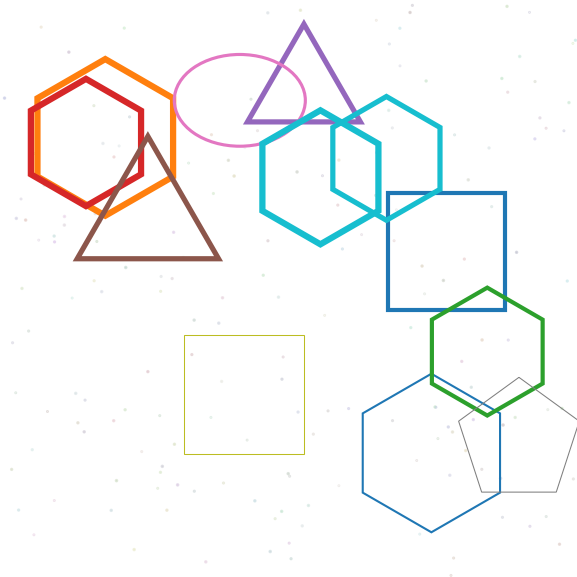[{"shape": "square", "thickness": 2, "radius": 0.51, "center": [0.773, 0.564]}, {"shape": "hexagon", "thickness": 1, "radius": 0.69, "center": [0.747, 0.215]}, {"shape": "hexagon", "thickness": 3, "radius": 0.68, "center": [0.182, 0.761]}, {"shape": "hexagon", "thickness": 2, "radius": 0.55, "center": [0.844, 0.39]}, {"shape": "hexagon", "thickness": 3, "radius": 0.55, "center": [0.149, 0.752]}, {"shape": "triangle", "thickness": 2.5, "radius": 0.56, "center": [0.526, 0.844]}, {"shape": "triangle", "thickness": 2.5, "radius": 0.71, "center": [0.256, 0.622]}, {"shape": "oval", "thickness": 1.5, "radius": 0.57, "center": [0.415, 0.825]}, {"shape": "pentagon", "thickness": 0.5, "radius": 0.55, "center": [0.899, 0.236]}, {"shape": "square", "thickness": 0.5, "radius": 0.52, "center": [0.423, 0.316]}, {"shape": "hexagon", "thickness": 2.5, "radius": 0.54, "center": [0.669, 0.725]}, {"shape": "hexagon", "thickness": 3, "radius": 0.58, "center": [0.555, 0.692]}]